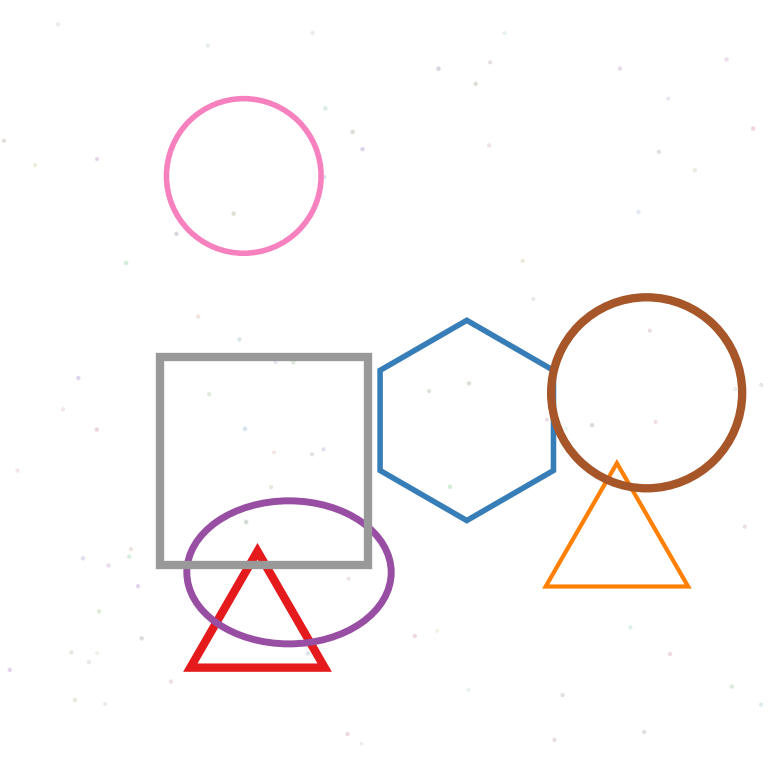[{"shape": "triangle", "thickness": 3, "radius": 0.5, "center": [0.334, 0.183]}, {"shape": "hexagon", "thickness": 2, "radius": 0.65, "center": [0.606, 0.454]}, {"shape": "oval", "thickness": 2.5, "radius": 0.66, "center": [0.375, 0.257]}, {"shape": "triangle", "thickness": 1.5, "radius": 0.53, "center": [0.801, 0.292]}, {"shape": "circle", "thickness": 3, "radius": 0.62, "center": [0.84, 0.49]}, {"shape": "circle", "thickness": 2, "radius": 0.5, "center": [0.317, 0.772]}, {"shape": "square", "thickness": 3, "radius": 0.67, "center": [0.343, 0.402]}]